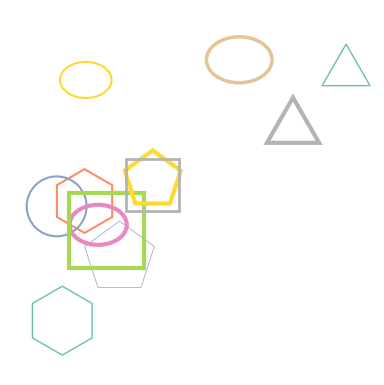[{"shape": "triangle", "thickness": 1, "radius": 0.36, "center": [0.899, 0.813]}, {"shape": "hexagon", "thickness": 1, "radius": 0.45, "center": [0.162, 0.167]}, {"shape": "hexagon", "thickness": 1.5, "radius": 0.41, "center": [0.22, 0.478]}, {"shape": "pentagon", "thickness": 0.5, "radius": 0.48, "center": [0.31, 0.33]}, {"shape": "circle", "thickness": 1.5, "radius": 0.39, "center": [0.147, 0.464]}, {"shape": "oval", "thickness": 3, "radius": 0.37, "center": [0.255, 0.416]}, {"shape": "square", "thickness": 3, "radius": 0.49, "center": [0.276, 0.401]}, {"shape": "pentagon", "thickness": 3, "radius": 0.38, "center": [0.397, 0.533]}, {"shape": "oval", "thickness": 1.5, "radius": 0.33, "center": [0.223, 0.792]}, {"shape": "oval", "thickness": 2.5, "radius": 0.43, "center": [0.621, 0.845]}, {"shape": "square", "thickness": 2, "radius": 0.34, "center": [0.396, 0.52]}, {"shape": "triangle", "thickness": 3, "radius": 0.39, "center": [0.761, 0.668]}]